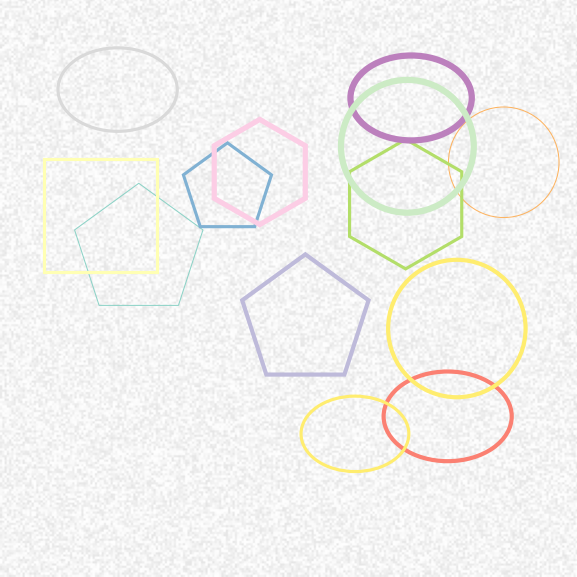[{"shape": "pentagon", "thickness": 0.5, "radius": 0.58, "center": [0.24, 0.565]}, {"shape": "square", "thickness": 1.5, "radius": 0.49, "center": [0.174, 0.626]}, {"shape": "pentagon", "thickness": 2, "radius": 0.58, "center": [0.529, 0.444]}, {"shape": "oval", "thickness": 2, "radius": 0.55, "center": [0.775, 0.278]}, {"shape": "pentagon", "thickness": 1.5, "radius": 0.4, "center": [0.394, 0.672]}, {"shape": "circle", "thickness": 0.5, "radius": 0.48, "center": [0.872, 0.718]}, {"shape": "hexagon", "thickness": 1.5, "radius": 0.56, "center": [0.702, 0.646]}, {"shape": "hexagon", "thickness": 2.5, "radius": 0.46, "center": [0.45, 0.701]}, {"shape": "oval", "thickness": 1.5, "radius": 0.52, "center": [0.204, 0.844]}, {"shape": "oval", "thickness": 3, "radius": 0.53, "center": [0.712, 0.83]}, {"shape": "circle", "thickness": 3, "radius": 0.57, "center": [0.705, 0.746]}, {"shape": "circle", "thickness": 2, "radius": 0.6, "center": [0.791, 0.43]}, {"shape": "oval", "thickness": 1.5, "radius": 0.47, "center": [0.615, 0.248]}]